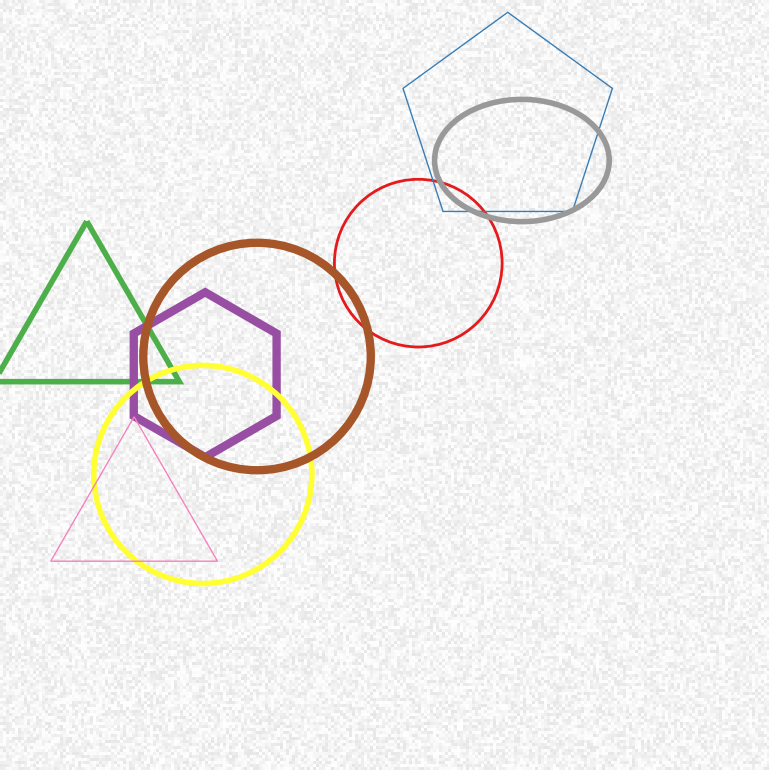[{"shape": "circle", "thickness": 1, "radius": 0.54, "center": [0.543, 0.658]}, {"shape": "pentagon", "thickness": 0.5, "radius": 0.71, "center": [0.659, 0.841]}, {"shape": "triangle", "thickness": 2, "radius": 0.69, "center": [0.113, 0.574]}, {"shape": "hexagon", "thickness": 3, "radius": 0.54, "center": [0.266, 0.513]}, {"shape": "circle", "thickness": 2, "radius": 0.71, "center": [0.263, 0.384]}, {"shape": "circle", "thickness": 3, "radius": 0.74, "center": [0.334, 0.537]}, {"shape": "triangle", "thickness": 0.5, "radius": 0.63, "center": [0.174, 0.334]}, {"shape": "oval", "thickness": 2, "radius": 0.57, "center": [0.678, 0.792]}]